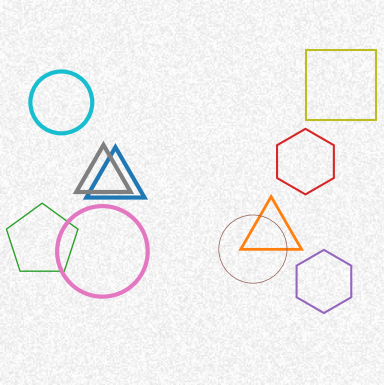[{"shape": "triangle", "thickness": 3, "radius": 0.44, "center": [0.3, 0.531]}, {"shape": "triangle", "thickness": 2, "radius": 0.46, "center": [0.704, 0.398]}, {"shape": "pentagon", "thickness": 1, "radius": 0.49, "center": [0.11, 0.375]}, {"shape": "hexagon", "thickness": 1.5, "radius": 0.43, "center": [0.793, 0.58]}, {"shape": "hexagon", "thickness": 1.5, "radius": 0.41, "center": [0.841, 0.269]}, {"shape": "circle", "thickness": 0.5, "radius": 0.44, "center": [0.657, 0.353]}, {"shape": "circle", "thickness": 3, "radius": 0.59, "center": [0.266, 0.347]}, {"shape": "triangle", "thickness": 3, "radius": 0.41, "center": [0.269, 0.542]}, {"shape": "square", "thickness": 1.5, "radius": 0.45, "center": [0.885, 0.778]}, {"shape": "circle", "thickness": 3, "radius": 0.4, "center": [0.159, 0.734]}]